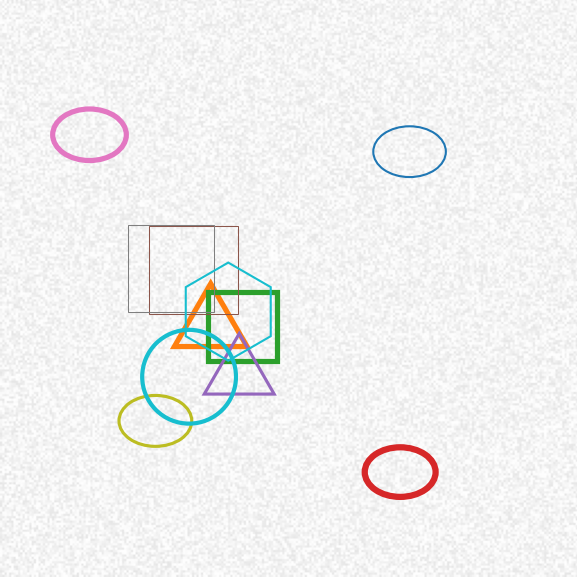[{"shape": "oval", "thickness": 1, "radius": 0.31, "center": [0.709, 0.736]}, {"shape": "triangle", "thickness": 2.5, "radius": 0.36, "center": [0.365, 0.435]}, {"shape": "square", "thickness": 2.5, "radius": 0.3, "center": [0.42, 0.434]}, {"shape": "oval", "thickness": 3, "radius": 0.31, "center": [0.693, 0.182]}, {"shape": "triangle", "thickness": 1.5, "radius": 0.35, "center": [0.414, 0.352]}, {"shape": "square", "thickness": 0.5, "radius": 0.38, "center": [0.335, 0.532]}, {"shape": "oval", "thickness": 2.5, "radius": 0.32, "center": [0.155, 0.766]}, {"shape": "square", "thickness": 0.5, "radius": 0.37, "center": [0.296, 0.534]}, {"shape": "oval", "thickness": 1.5, "radius": 0.31, "center": [0.269, 0.27]}, {"shape": "hexagon", "thickness": 1, "radius": 0.42, "center": [0.395, 0.459]}, {"shape": "circle", "thickness": 2, "radius": 0.41, "center": [0.327, 0.347]}]